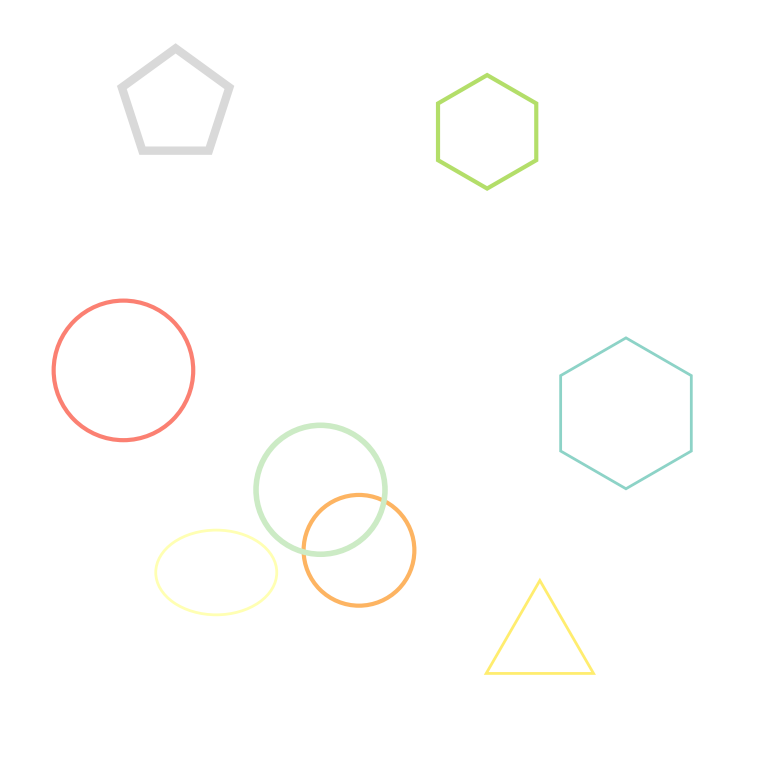[{"shape": "hexagon", "thickness": 1, "radius": 0.49, "center": [0.813, 0.463]}, {"shape": "oval", "thickness": 1, "radius": 0.39, "center": [0.281, 0.257]}, {"shape": "circle", "thickness": 1.5, "radius": 0.45, "center": [0.16, 0.519]}, {"shape": "circle", "thickness": 1.5, "radius": 0.36, "center": [0.466, 0.285]}, {"shape": "hexagon", "thickness": 1.5, "radius": 0.37, "center": [0.633, 0.829]}, {"shape": "pentagon", "thickness": 3, "radius": 0.37, "center": [0.228, 0.864]}, {"shape": "circle", "thickness": 2, "radius": 0.42, "center": [0.416, 0.364]}, {"shape": "triangle", "thickness": 1, "radius": 0.4, "center": [0.701, 0.166]}]